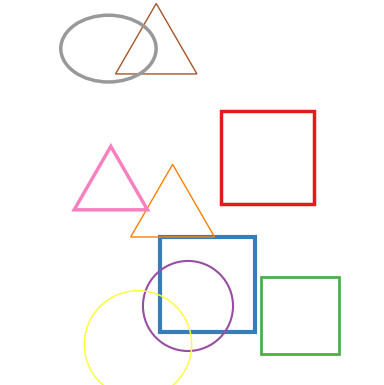[{"shape": "square", "thickness": 2.5, "radius": 0.61, "center": [0.695, 0.591]}, {"shape": "square", "thickness": 3, "radius": 0.62, "center": [0.54, 0.26]}, {"shape": "square", "thickness": 2, "radius": 0.5, "center": [0.779, 0.18]}, {"shape": "circle", "thickness": 1.5, "radius": 0.58, "center": [0.488, 0.205]}, {"shape": "triangle", "thickness": 1, "radius": 0.63, "center": [0.448, 0.447]}, {"shape": "circle", "thickness": 1, "radius": 0.7, "center": [0.358, 0.106]}, {"shape": "triangle", "thickness": 1, "radius": 0.61, "center": [0.406, 0.869]}, {"shape": "triangle", "thickness": 2.5, "radius": 0.55, "center": [0.288, 0.51]}, {"shape": "oval", "thickness": 2.5, "radius": 0.62, "center": [0.282, 0.874]}]